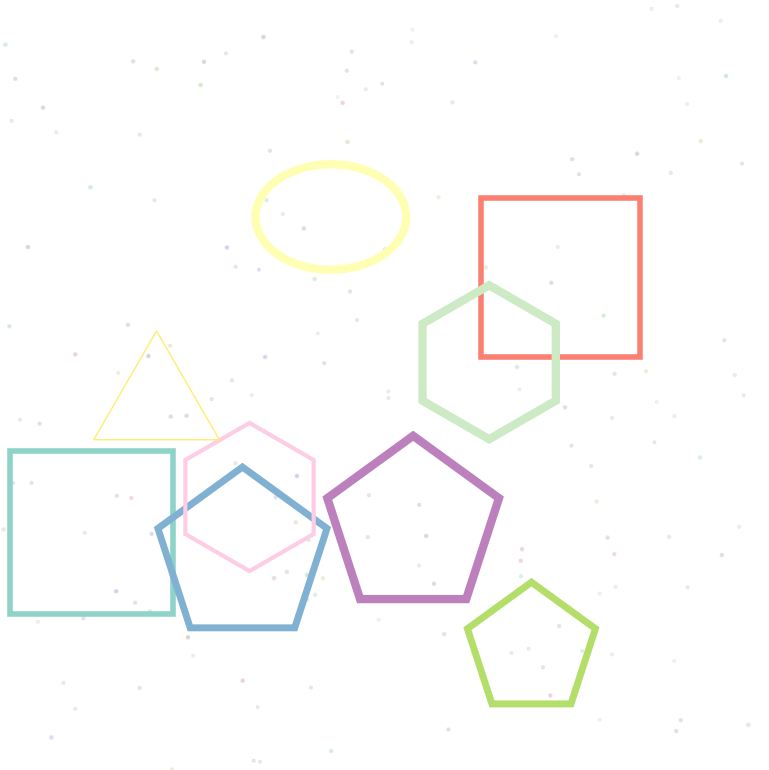[{"shape": "square", "thickness": 2, "radius": 0.53, "center": [0.118, 0.309]}, {"shape": "oval", "thickness": 3, "radius": 0.49, "center": [0.43, 0.718]}, {"shape": "square", "thickness": 2, "radius": 0.52, "center": [0.727, 0.639]}, {"shape": "pentagon", "thickness": 2.5, "radius": 0.58, "center": [0.315, 0.278]}, {"shape": "pentagon", "thickness": 2.5, "radius": 0.44, "center": [0.69, 0.157]}, {"shape": "hexagon", "thickness": 1.5, "radius": 0.48, "center": [0.324, 0.355]}, {"shape": "pentagon", "thickness": 3, "radius": 0.59, "center": [0.537, 0.317]}, {"shape": "hexagon", "thickness": 3, "radius": 0.5, "center": [0.635, 0.53]}, {"shape": "triangle", "thickness": 0.5, "radius": 0.47, "center": [0.203, 0.476]}]